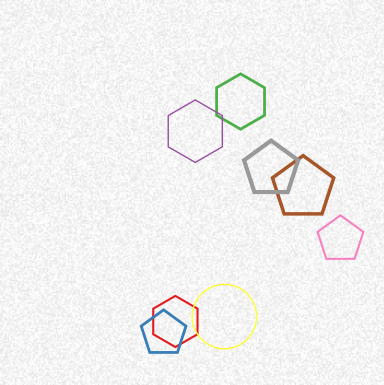[{"shape": "hexagon", "thickness": 1.5, "radius": 0.33, "center": [0.456, 0.165]}, {"shape": "pentagon", "thickness": 2, "radius": 0.31, "center": [0.425, 0.134]}, {"shape": "hexagon", "thickness": 2, "radius": 0.36, "center": [0.625, 0.736]}, {"shape": "hexagon", "thickness": 1, "radius": 0.41, "center": [0.507, 0.659]}, {"shape": "circle", "thickness": 1, "radius": 0.42, "center": [0.583, 0.178]}, {"shape": "pentagon", "thickness": 2.5, "radius": 0.42, "center": [0.787, 0.512]}, {"shape": "pentagon", "thickness": 1.5, "radius": 0.31, "center": [0.884, 0.378]}, {"shape": "pentagon", "thickness": 3, "radius": 0.37, "center": [0.704, 0.561]}]